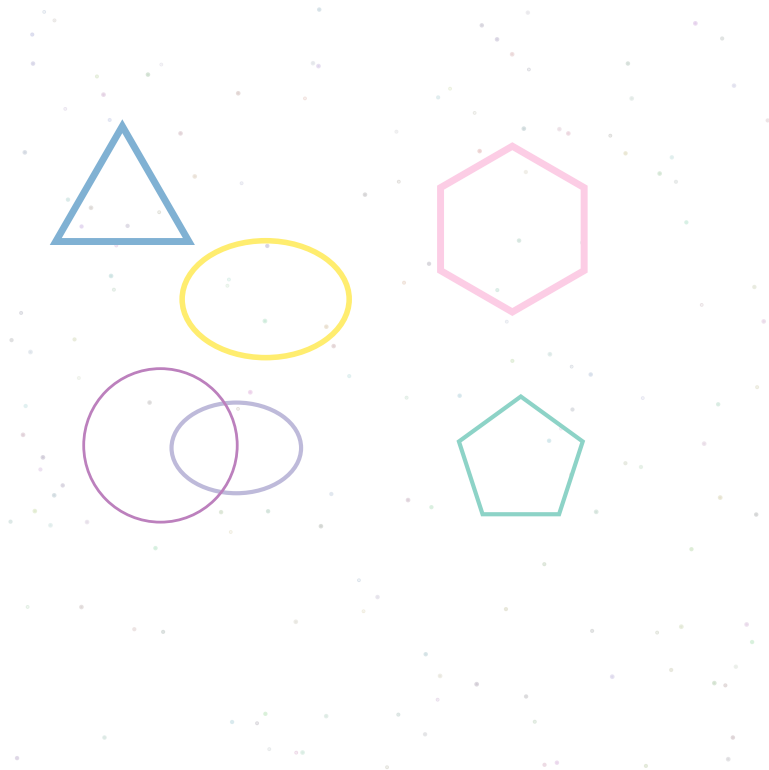[{"shape": "pentagon", "thickness": 1.5, "radius": 0.42, "center": [0.676, 0.401]}, {"shape": "oval", "thickness": 1.5, "radius": 0.42, "center": [0.307, 0.418]}, {"shape": "triangle", "thickness": 2.5, "radius": 0.5, "center": [0.159, 0.736]}, {"shape": "hexagon", "thickness": 2.5, "radius": 0.54, "center": [0.665, 0.702]}, {"shape": "circle", "thickness": 1, "radius": 0.5, "center": [0.208, 0.422]}, {"shape": "oval", "thickness": 2, "radius": 0.54, "center": [0.345, 0.611]}]